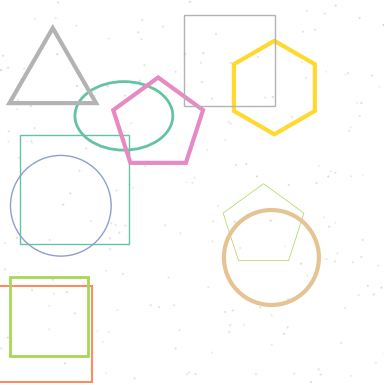[{"shape": "square", "thickness": 1, "radius": 0.71, "center": [0.193, 0.507]}, {"shape": "oval", "thickness": 2, "radius": 0.64, "center": [0.322, 0.699]}, {"shape": "square", "thickness": 1.5, "radius": 0.63, "center": [0.114, 0.133]}, {"shape": "circle", "thickness": 1, "radius": 0.65, "center": [0.158, 0.466]}, {"shape": "pentagon", "thickness": 3, "radius": 0.61, "center": [0.411, 0.676]}, {"shape": "square", "thickness": 2, "radius": 0.51, "center": [0.127, 0.177]}, {"shape": "pentagon", "thickness": 0.5, "radius": 0.55, "center": [0.685, 0.412]}, {"shape": "hexagon", "thickness": 3, "radius": 0.61, "center": [0.713, 0.773]}, {"shape": "circle", "thickness": 3, "radius": 0.62, "center": [0.705, 0.331]}, {"shape": "triangle", "thickness": 3, "radius": 0.65, "center": [0.137, 0.797]}, {"shape": "square", "thickness": 1, "radius": 0.59, "center": [0.596, 0.842]}]